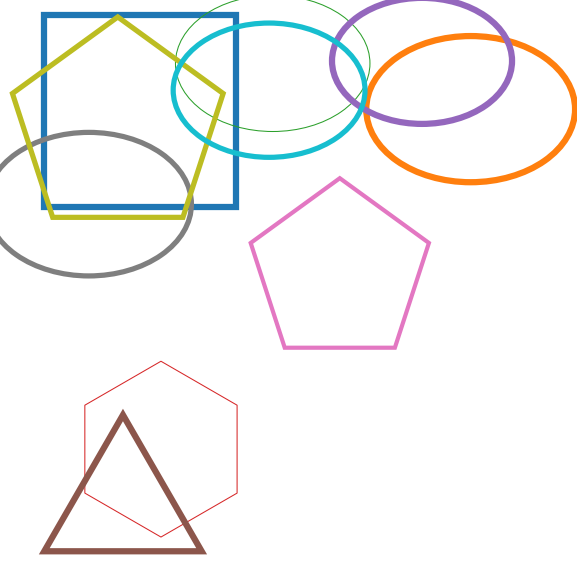[{"shape": "square", "thickness": 3, "radius": 0.83, "center": [0.243, 0.807]}, {"shape": "oval", "thickness": 3, "radius": 0.9, "center": [0.815, 0.81]}, {"shape": "oval", "thickness": 0.5, "radius": 0.84, "center": [0.472, 0.889]}, {"shape": "hexagon", "thickness": 0.5, "radius": 0.76, "center": [0.279, 0.221]}, {"shape": "oval", "thickness": 3, "radius": 0.78, "center": [0.731, 0.894]}, {"shape": "triangle", "thickness": 3, "radius": 0.79, "center": [0.213, 0.123]}, {"shape": "pentagon", "thickness": 2, "radius": 0.81, "center": [0.588, 0.528]}, {"shape": "oval", "thickness": 2.5, "radius": 0.89, "center": [0.154, 0.646]}, {"shape": "pentagon", "thickness": 2.5, "radius": 0.96, "center": [0.204, 0.778]}, {"shape": "oval", "thickness": 2.5, "radius": 0.83, "center": [0.466, 0.843]}]